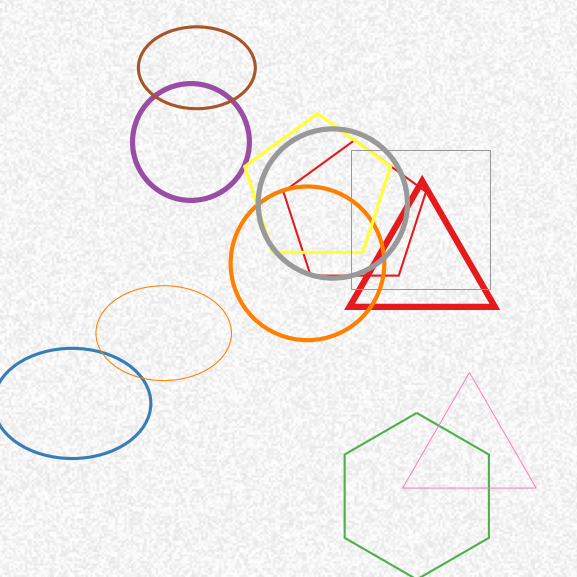[{"shape": "triangle", "thickness": 3, "radius": 0.73, "center": [0.731, 0.54]}, {"shape": "pentagon", "thickness": 1, "radius": 0.65, "center": [0.614, 0.627]}, {"shape": "oval", "thickness": 1.5, "radius": 0.68, "center": [0.125, 0.301]}, {"shape": "hexagon", "thickness": 1, "radius": 0.72, "center": [0.722, 0.14]}, {"shape": "circle", "thickness": 2.5, "radius": 0.51, "center": [0.331, 0.753]}, {"shape": "oval", "thickness": 0.5, "radius": 0.59, "center": [0.283, 0.422]}, {"shape": "circle", "thickness": 2, "radius": 0.67, "center": [0.532, 0.543]}, {"shape": "pentagon", "thickness": 1.5, "radius": 0.66, "center": [0.55, 0.67]}, {"shape": "oval", "thickness": 1.5, "radius": 0.51, "center": [0.341, 0.882]}, {"shape": "triangle", "thickness": 0.5, "radius": 0.67, "center": [0.813, 0.221]}, {"shape": "square", "thickness": 0.5, "radius": 0.6, "center": [0.728, 0.619]}, {"shape": "circle", "thickness": 2.5, "radius": 0.65, "center": [0.576, 0.647]}]